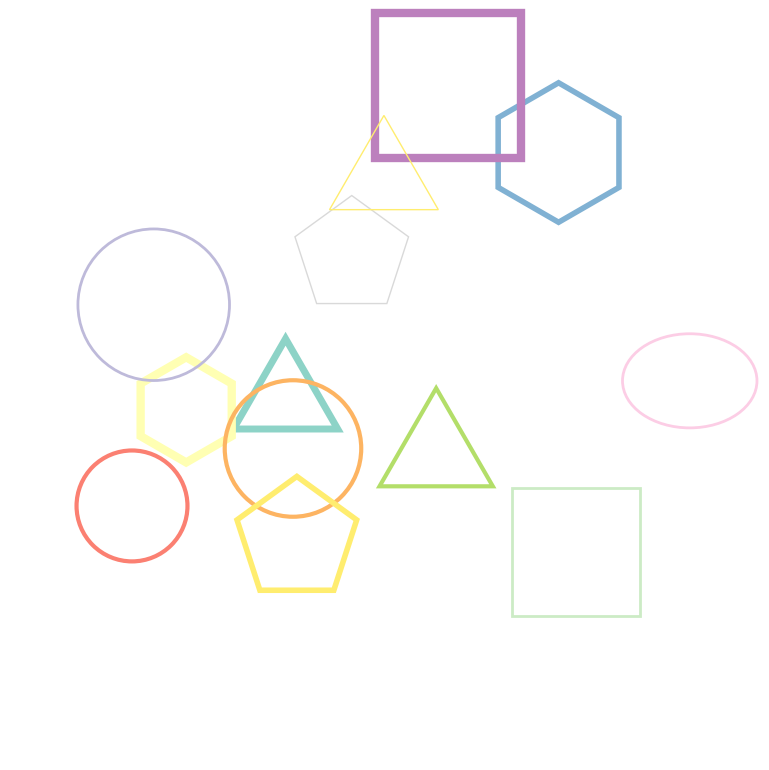[{"shape": "triangle", "thickness": 2.5, "radius": 0.39, "center": [0.371, 0.482]}, {"shape": "hexagon", "thickness": 3, "radius": 0.34, "center": [0.242, 0.468]}, {"shape": "circle", "thickness": 1, "radius": 0.49, "center": [0.2, 0.604]}, {"shape": "circle", "thickness": 1.5, "radius": 0.36, "center": [0.171, 0.343]}, {"shape": "hexagon", "thickness": 2, "radius": 0.45, "center": [0.725, 0.802]}, {"shape": "circle", "thickness": 1.5, "radius": 0.44, "center": [0.38, 0.418]}, {"shape": "triangle", "thickness": 1.5, "radius": 0.42, "center": [0.566, 0.411]}, {"shape": "oval", "thickness": 1, "radius": 0.44, "center": [0.896, 0.505]}, {"shape": "pentagon", "thickness": 0.5, "radius": 0.39, "center": [0.457, 0.669]}, {"shape": "square", "thickness": 3, "radius": 0.47, "center": [0.582, 0.889]}, {"shape": "square", "thickness": 1, "radius": 0.41, "center": [0.748, 0.283]}, {"shape": "pentagon", "thickness": 2, "radius": 0.41, "center": [0.386, 0.3]}, {"shape": "triangle", "thickness": 0.5, "radius": 0.41, "center": [0.499, 0.769]}]